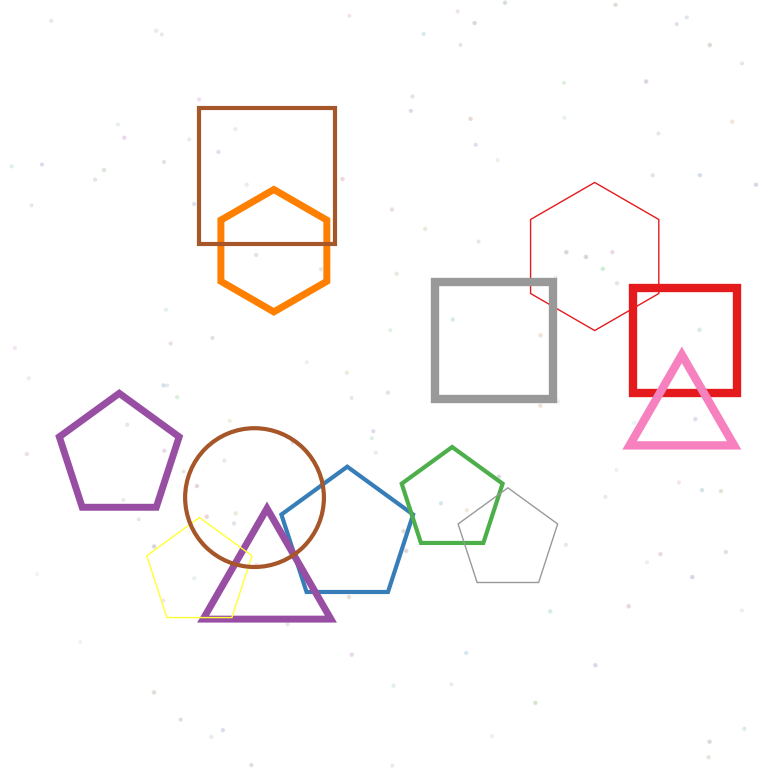[{"shape": "hexagon", "thickness": 0.5, "radius": 0.48, "center": [0.772, 0.667]}, {"shape": "square", "thickness": 3, "radius": 0.34, "center": [0.89, 0.558]}, {"shape": "pentagon", "thickness": 1.5, "radius": 0.45, "center": [0.451, 0.304]}, {"shape": "pentagon", "thickness": 1.5, "radius": 0.34, "center": [0.587, 0.351]}, {"shape": "triangle", "thickness": 2.5, "radius": 0.48, "center": [0.347, 0.244]}, {"shape": "pentagon", "thickness": 2.5, "radius": 0.41, "center": [0.155, 0.407]}, {"shape": "hexagon", "thickness": 2.5, "radius": 0.4, "center": [0.356, 0.674]}, {"shape": "pentagon", "thickness": 0.5, "radius": 0.36, "center": [0.259, 0.256]}, {"shape": "square", "thickness": 1.5, "radius": 0.44, "center": [0.346, 0.771]}, {"shape": "circle", "thickness": 1.5, "radius": 0.45, "center": [0.331, 0.354]}, {"shape": "triangle", "thickness": 3, "radius": 0.39, "center": [0.886, 0.461]}, {"shape": "square", "thickness": 3, "radius": 0.38, "center": [0.641, 0.558]}, {"shape": "pentagon", "thickness": 0.5, "radius": 0.34, "center": [0.66, 0.298]}]